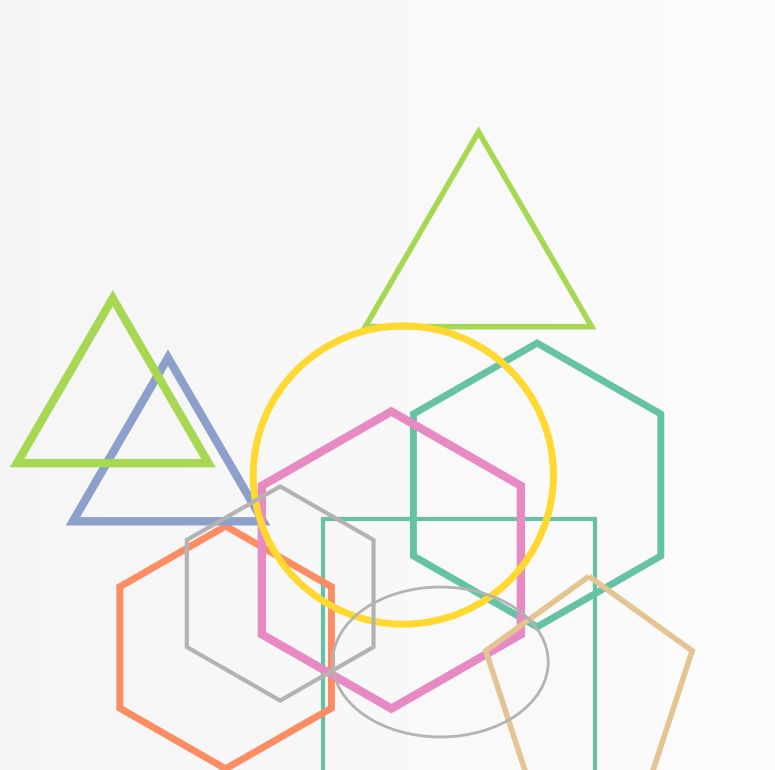[{"shape": "square", "thickness": 1.5, "radius": 0.88, "center": [0.592, 0.15]}, {"shape": "hexagon", "thickness": 2.5, "radius": 0.92, "center": [0.693, 0.37]}, {"shape": "hexagon", "thickness": 2.5, "radius": 0.79, "center": [0.291, 0.159]}, {"shape": "triangle", "thickness": 3, "radius": 0.71, "center": [0.217, 0.394]}, {"shape": "hexagon", "thickness": 3, "radius": 0.96, "center": [0.505, 0.273]}, {"shape": "triangle", "thickness": 2, "radius": 0.84, "center": [0.617, 0.66]}, {"shape": "triangle", "thickness": 3, "radius": 0.71, "center": [0.145, 0.47]}, {"shape": "circle", "thickness": 2.5, "radius": 0.97, "center": [0.52, 0.383]}, {"shape": "pentagon", "thickness": 2, "radius": 0.7, "center": [0.76, 0.112]}, {"shape": "hexagon", "thickness": 1.5, "radius": 0.7, "center": [0.362, 0.229]}, {"shape": "oval", "thickness": 1, "radius": 0.7, "center": [0.568, 0.14]}]